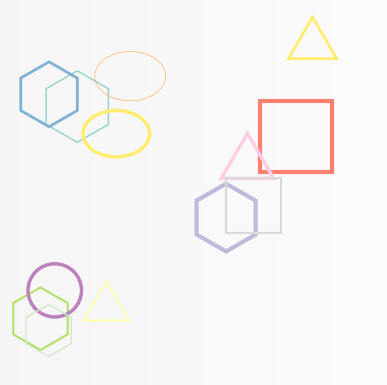[{"shape": "hexagon", "thickness": 1, "radius": 0.46, "center": [0.199, 0.723]}, {"shape": "triangle", "thickness": 1.5, "radius": 0.34, "center": [0.275, 0.201]}, {"shape": "hexagon", "thickness": 3, "radius": 0.44, "center": [0.583, 0.435]}, {"shape": "square", "thickness": 3, "radius": 0.46, "center": [0.764, 0.645]}, {"shape": "hexagon", "thickness": 2, "radius": 0.42, "center": [0.127, 0.755]}, {"shape": "oval", "thickness": 0.5, "radius": 0.46, "center": [0.336, 0.802]}, {"shape": "hexagon", "thickness": 1.5, "radius": 0.41, "center": [0.104, 0.172]}, {"shape": "triangle", "thickness": 2.5, "radius": 0.39, "center": [0.639, 0.576]}, {"shape": "square", "thickness": 1.5, "radius": 0.35, "center": [0.654, 0.467]}, {"shape": "circle", "thickness": 2.5, "radius": 0.35, "center": [0.141, 0.246]}, {"shape": "hexagon", "thickness": 1, "radius": 0.34, "center": [0.126, 0.142]}, {"shape": "triangle", "thickness": 2, "radius": 0.36, "center": [0.807, 0.884]}, {"shape": "oval", "thickness": 2.5, "radius": 0.43, "center": [0.3, 0.653]}]